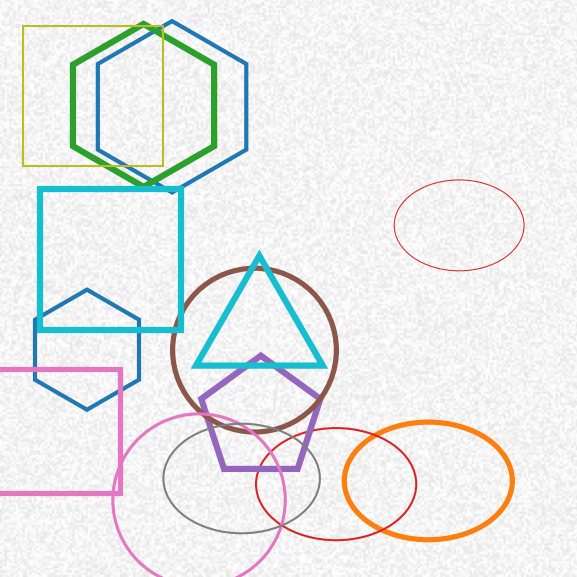[{"shape": "hexagon", "thickness": 2, "radius": 0.74, "center": [0.298, 0.814]}, {"shape": "hexagon", "thickness": 2, "radius": 0.52, "center": [0.151, 0.394]}, {"shape": "oval", "thickness": 2.5, "radius": 0.73, "center": [0.742, 0.166]}, {"shape": "hexagon", "thickness": 3, "radius": 0.71, "center": [0.249, 0.817]}, {"shape": "oval", "thickness": 1, "radius": 0.69, "center": [0.582, 0.161]}, {"shape": "oval", "thickness": 0.5, "radius": 0.56, "center": [0.795, 0.609]}, {"shape": "pentagon", "thickness": 3, "radius": 0.54, "center": [0.452, 0.275]}, {"shape": "circle", "thickness": 2.5, "radius": 0.71, "center": [0.441, 0.393]}, {"shape": "circle", "thickness": 1.5, "radius": 0.75, "center": [0.345, 0.133]}, {"shape": "square", "thickness": 2.5, "radius": 0.54, "center": [0.1, 0.253]}, {"shape": "oval", "thickness": 1, "radius": 0.68, "center": [0.418, 0.171]}, {"shape": "square", "thickness": 1, "radius": 0.61, "center": [0.161, 0.833]}, {"shape": "square", "thickness": 3, "radius": 0.61, "center": [0.192, 0.55]}, {"shape": "triangle", "thickness": 3, "radius": 0.63, "center": [0.449, 0.429]}]